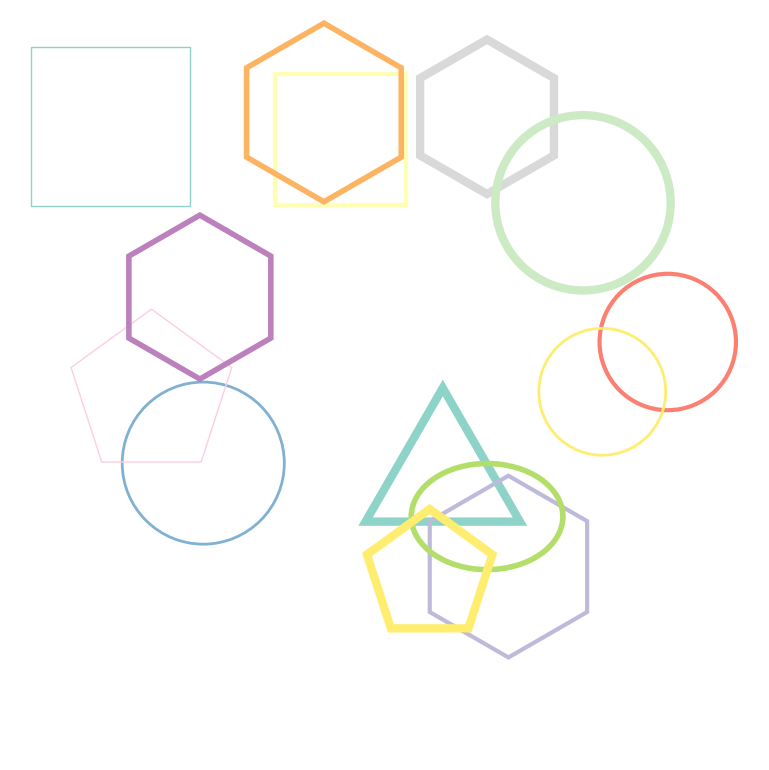[{"shape": "square", "thickness": 0.5, "radius": 0.51, "center": [0.144, 0.835]}, {"shape": "triangle", "thickness": 3, "radius": 0.58, "center": [0.575, 0.38]}, {"shape": "square", "thickness": 1.5, "radius": 0.42, "center": [0.442, 0.819]}, {"shape": "hexagon", "thickness": 1.5, "radius": 0.59, "center": [0.66, 0.264]}, {"shape": "circle", "thickness": 1.5, "radius": 0.44, "center": [0.867, 0.556]}, {"shape": "circle", "thickness": 1, "radius": 0.53, "center": [0.264, 0.399]}, {"shape": "hexagon", "thickness": 2, "radius": 0.58, "center": [0.421, 0.854]}, {"shape": "oval", "thickness": 2, "radius": 0.49, "center": [0.633, 0.329]}, {"shape": "pentagon", "thickness": 0.5, "radius": 0.55, "center": [0.197, 0.489]}, {"shape": "hexagon", "thickness": 3, "radius": 0.5, "center": [0.633, 0.848]}, {"shape": "hexagon", "thickness": 2, "radius": 0.53, "center": [0.26, 0.614]}, {"shape": "circle", "thickness": 3, "radius": 0.57, "center": [0.757, 0.737]}, {"shape": "pentagon", "thickness": 3, "radius": 0.43, "center": [0.558, 0.253]}, {"shape": "circle", "thickness": 1, "radius": 0.41, "center": [0.782, 0.491]}]